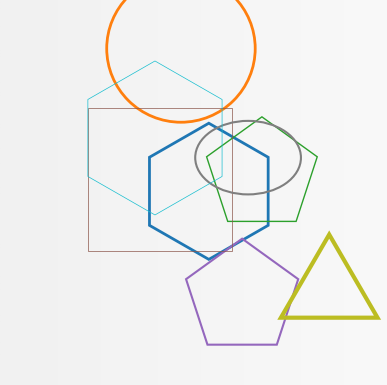[{"shape": "hexagon", "thickness": 2, "radius": 0.88, "center": [0.539, 0.503]}, {"shape": "circle", "thickness": 2, "radius": 0.96, "center": [0.467, 0.874]}, {"shape": "pentagon", "thickness": 1, "radius": 0.75, "center": [0.676, 0.546]}, {"shape": "pentagon", "thickness": 1.5, "radius": 0.76, "center": [0.625, 0.228]}, {"shape": "square", "thickness": 0.5, "radius": 0.93, "center": [0.413, 0.533]}, {"shape": "oval", "thickness": 1.5, "radius": 0.68, "center": [0.64, 0.591]}, {"shape": "triangle", "thickness": 3, "radius": 0.72, "center": [0.85, 0.247]}, {"shape": "hexagon", "thickness": 0.5, "radius": 1.0, "center": [0.4, 0.642]}]